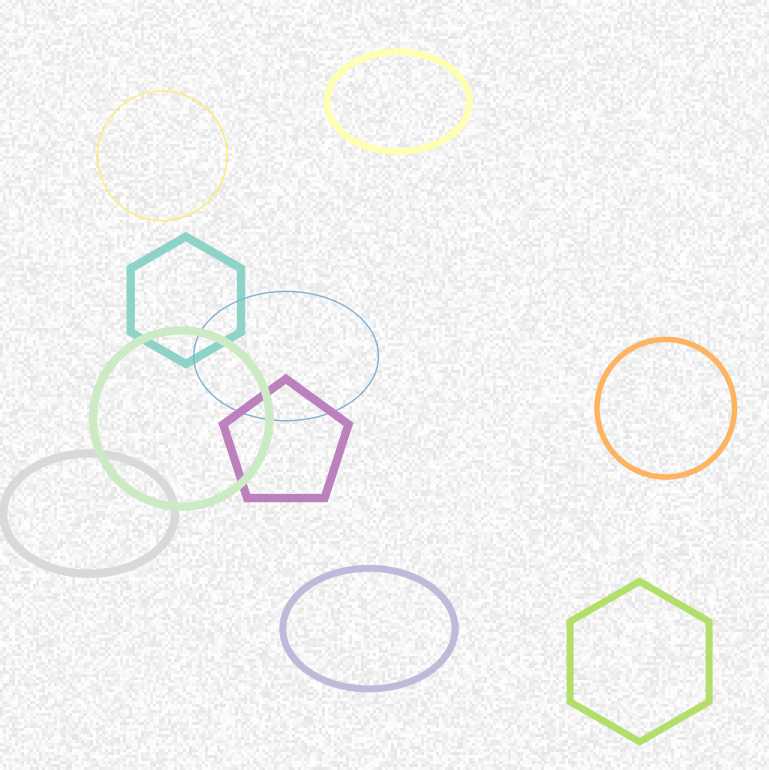[{"shape": "hexagon", "thickness": 3, "radius": 0.41, "center": [0.241, 0.61]}, {"shape": "oval", "thickness": 2.5, "radius": 0.46, "center": [0.517, 0.868]}, {"shape": "oval", "thickness": 2.5, "radius": 0.56, "center": [0.479, 0.184]}, {"shape": "oval", "thickness": 0.5, "radius": 0.6, "center": [0.372, 0.538]}, {"shape": "circle", "thickness": 2, "radius": 0.45, "center": [0.865, 0.47]}, {"shape": "hexagon", "thickness": 2.5, "radius": 0.52, "center": [0.831, 0.141]}, {"shape": "oval", "thickness": 3, "radius": 0.56, "center": [0.116, 0.333]}, {"shape": "pentagon", "thickness": 3, "radius": 0.43, "center": [0.371, 0.422]}, {"shape": "circle", "thickness": 3, "radius": 0.57, "center": [0.235, 0.456]}, {"shape": "circle", "thickness": 0.5, "radius": 0.42, "center": [0.211, 0.798]}]